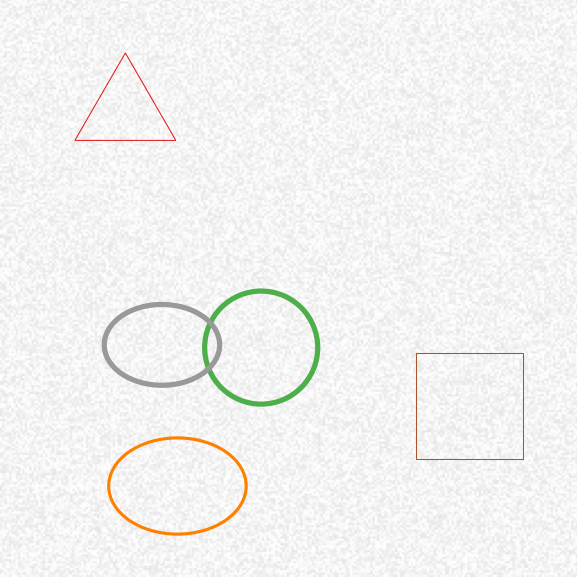[{"shape": "triangle", "thickness": 0.5, "radius": 0.5, "center": [0.217, 0.806]}, {"shape": "circle", "thickness": 2.5, "radius": 0.49, "center": [0.452, 0.397]}, {"shape": "oval", "thickness": 1.5, "radius": 0.6, "center": [0.307, 0.158]}, {"shape": "square", "thickness": 0.5, "radius": 0.46, "center": [0.813, 0.296]}, {"shape": "oval", "thickness": 2.5, "radius": 0.5, "center": [0.28, 0.402]}]